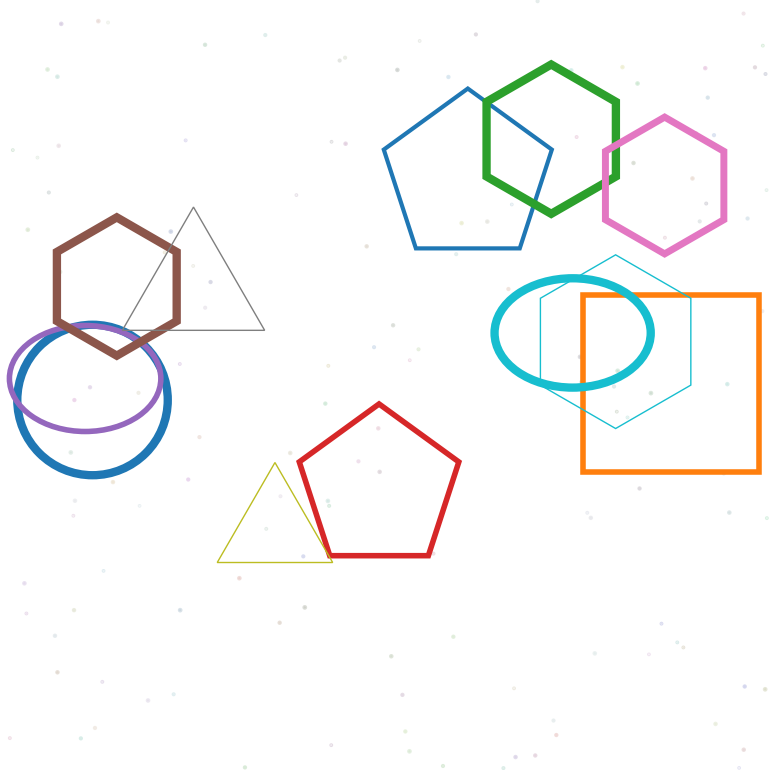[{"shape": "pentagon", "thickness": 1.5, "radius": 0.57, "center": [0.608, 0.77]}, {"shape": "circle", "thickness": 3, "radius": 0.49, "center": [0.12, 0.481]}, {"shape": "square", "thickness": 2, "radius": 0.57, "center": [0.871, 0.502]}, {"shape": "hexagon", "thickness": 3, "radius": 0.48, "center": [0.716, 0.819]}, {"shape": "pentagon", "thickness": 2, "radius": 0.54, "center": [0.492, 0.366]}, {"shape": "oval", "thickness": 2, "radius": 0.49, "center": [0.111, 0.508]}, {"shape": "hexagon", "thickness": 3, "radius": 0.45, "center": [0.152, 0.628]}, {"shape": "hexagon", "thickness": 2.5, "radius": 0.44, "center": [0.863, 0.759]}, {"shape": "triangle", "thickness": 0.5, "radius": 0.53, "center": [0.251, 0.624]}, {"shape": "triangle", "thickness": 0.5, "radius": 0.43, "center": [0.357, 0.313]}, {"shape": "hexagon", "thickness": 0.5, "radius": 0.56, "center": [0.8, 0.556]}, {"shape": "oval", "thickness": 3, "radius": 0.51, "center": [0.744, 0.568]}]